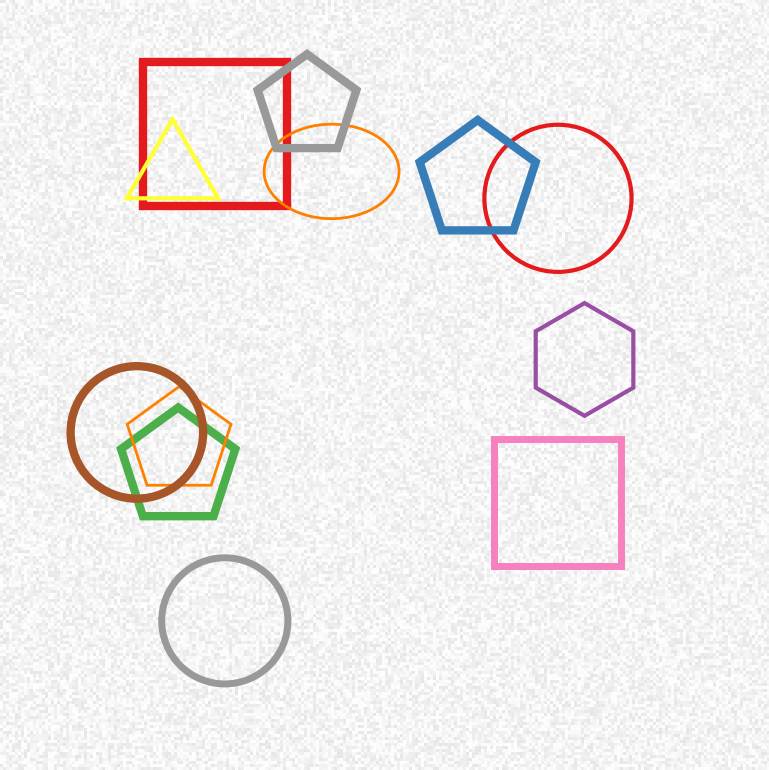[{"shape": "square", "thickness": 3, "radius": 0.47, "center": [0.279, 0.826]}, {"shape": "circle", "thickness": 1.5, "radius": 0.48, "center": [0.725, 0.742]}, {"shape": "pentagon", "thickness": 3, "radius": 0.4, "center": [0.62, 0.765]}, {"shape": "pentagon", "thickness": 3, "radius": 0.39, "center": [0.231, 0.393]}, {"shape": "hexagon", "thickness": 1.5, "radius": 0.37, "center": [0.759, 0.533]}, {"shape": "oval", "thickness": 1, "radius": 0.44, "center": [0.431, 0.777]}, {"shape": "pentagon", "thickness": 1, "radius": 0.35, "center": [0.233, 0.427]}, {"shape": "triangle", "thickness": 1.5, "radius": 0.34, "center": [0.224, 0.777]}, {"shape": "circle", "thickness": 3, "radius": 0.43, "center": [0.178, 0.438]}, {"shape": "square", "thickness": 2.5, "radius": 0.41, "center": [0.724, 0.347]}, {"shape": "pentagon", "thickness": 3, "radius": 0.34, "center": [0.399, 0.862]}, {"shape": "circle", "thickness": 2.5, "radius": 0.41, "center": [0.292, 0.194]}]